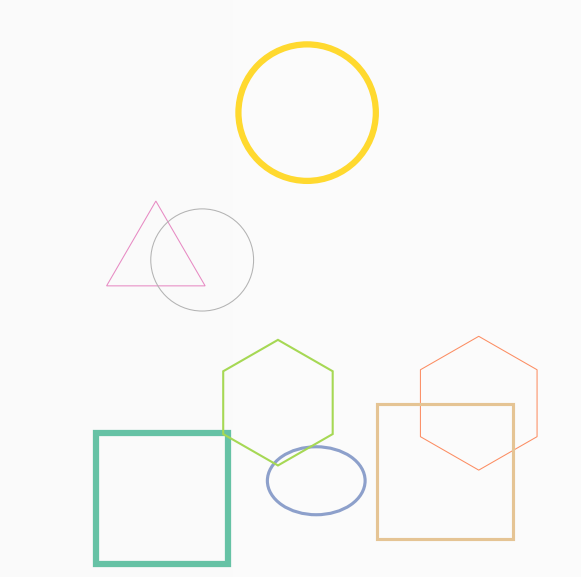[{"shape": "square", "thickness": 3, "radius": 0.57, "center": [0.279, 0.136]}, {"shape": "hexagon", "thickness": 0.5, "radius": 0.58, "center": [0.824, 0.301]}, {"shape": "oval", "thickness": 1.5, "radius": 0.42, "center": [0.544, 0.167]}, {"shape": "triangle", "thickness": 0.5, "radius": 0.49, "center": [0.268, 0.553]}, {"shape": "hexagon", "thickness": 1, "radius": 0.54, "center": [0.478, 0.302]}, {"shape": "circle", "thickness": 3, "radius": 0.59, "center": [0.528, 0.804]}, {"shape": "square", "thickness": 1.5, "radius": 0.59, "center": [0.766, 0.182]}, {"shape": "circle", "thickness": 0.5, "radius": 0.44, "center": [0.348, 0.549]}]